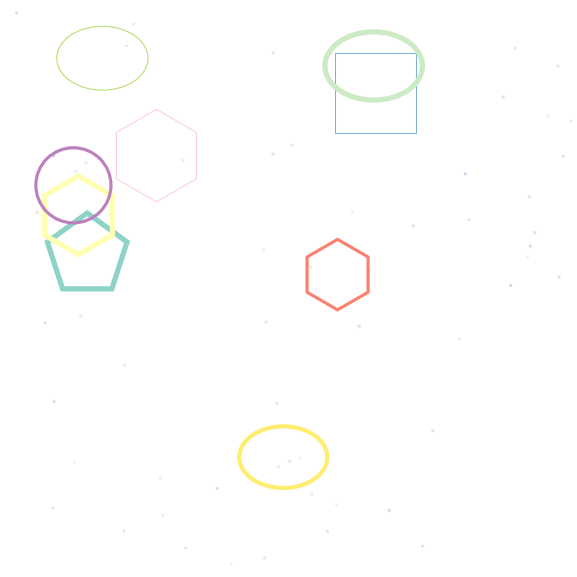[{"shape": "pentagon", "thickness": 2.5, "radius": 0.36, "center": [0.151, 0.558]}, {"shape": "hexagon", "thickness": 2.5, "radius": 0.34, "center": [0.136, 0.626]}, {"shape": "hexagon", "thickness": 1.5, "radius": 0.31, "center": [0.585, 0.524]}, {"shape": "square", "thickness": 0.5, "radius": 0.35, "center": [0.651, 0.838]}, {"shape": "oval", "thickness": 0.5, "radius": 0.4, "center": [0.177, 0.898]}, {"shape": "hexagon", "thickness": 0.5, "radius": 0.4, "center": [0.271, 0.73]}, {"shape": "circle", "thickness": 1.5, "radius": 0.33, "center": [0.127, 0.678]}, {"shape": "oval", "thickness": 2.5, "radius": 0.42, "center": [0.647, 0.885]}, {"shape": "oval", "thickness": 2, "radius": 0.38, "center": [0.491, 0.208]}]